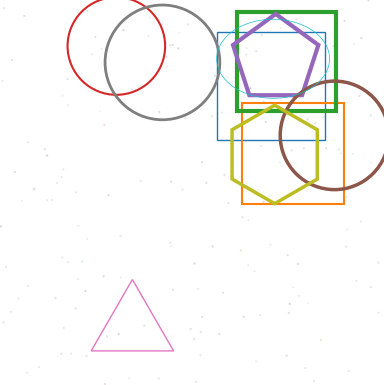[{"shape": "square", "thickness": 1, "radius": 0.7, "center": [0.705, 0.776]}, {"shape": "square", "thickness": 1.5, "radius": 0.66, "center": [0.761, 0.601]}, {"shape": "square", "thickness": 3, "radius": 0.64, "center": [0.744, 0.84]}, {"shape": "circle", "thickness": 1.5, "radius": 0.63, "center": [0.302, 0.88]}, {"shape": "pentagon", "thickness": 3, "radius": 0.58, "center": [0.716, 0.847]}, {"shape": "circle", "thickness": 2.5, "radius": 0.7, "center": [0.869, 0.648]}, {"shape": "triangle", "thickness": 1, "radius": 0.62, "center": [0.344, 0.15]}, {"shape": "circle", "thickness": 2, "radius": 0.74, "center": [0.422, 0.838]}, {"shape": "hexagon", "thickness": 2.5, "radius": 0.64, "center": [0.713, 0.599]}, {"shape": "oval", "thickness": 0.5, "radius": 0.73, "center": [0.709, 0.847]}]